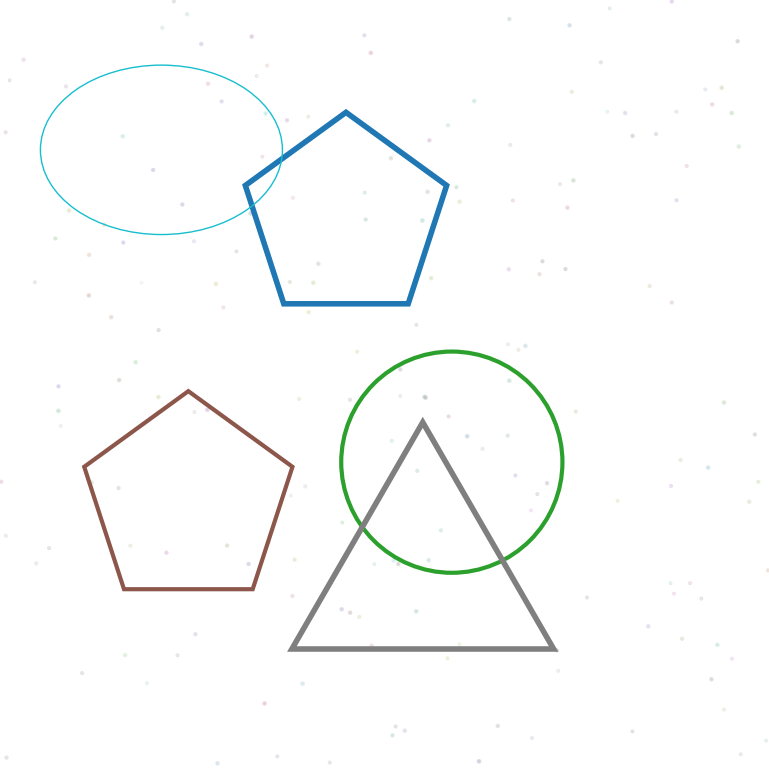[{"shape": "pentagon", "thickness": 2, "radius": 0.69, "center": [0.449, 0.717]}, {"shape": "circle", "thickness": 1.5, "radius": 0.72, "center": [0.587, 0.4]}, {"shape": "pentagon", "thickness": 1.5, "radius": 0.71, "center": [0.245, 0.35]}, {"shape": "triangle", "thickness": 2, "radius": 0.98, "center": [0.549, 0.255]}, {"shape": "oval", "thickness": 0.5, "radius": 0.79, "center": [0.21, 0.805]}]